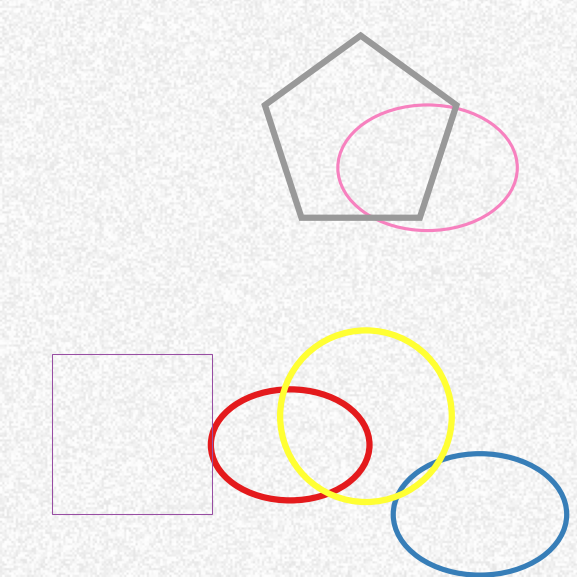[{"shape": "oval", "thickness": 3, "radius": 0.69, "center": [0.502, 0.229]}, {"shape": "oval", "thickness": 2.5, "radius": 0.75, "center": [0.831, 0.108]}, {"shape": "square", "thickness": 0.5, "radius": 0.69, "center": [0.228, 0.248]}, {"shape": "circle", "thickness": 3, "radius": 0.74, "center": [0.634, 0.278]}, {"shape": "oval", "thickness": 1.5, "radius": 0.78, "center": [0.74, 0.709]}, {"shape": "pentagon", "thickness": 3, "radius": 0.87, "center": [0.624, 0.763]}]